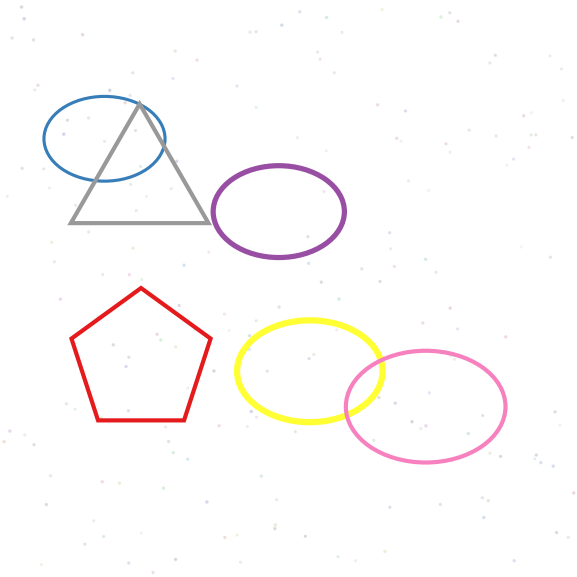[{"shape": "pentagon", "thickness": 2, "radius": 0.63, "center": [0.244, 0.374]}, {"shape": "oval", "thickness": 1.5, "radius": 0.52, "center": [0.181, 0.759]}, {"shape": "oval", "thickness": 2.5, "radius": 0.57, "center": [0.483, 0.633]}, {"shape": "oval", "thickness": 3, "radius": 0.63, "center": [0.537, 0.356]}, {"shape": "oval", "thickness": 2, "radius": 0.69, "center": [0.737, 0.295]}, {"shape": "triangle", "thickness": 2, "radius": 0.69, "center": [0.242, 0.682]}]